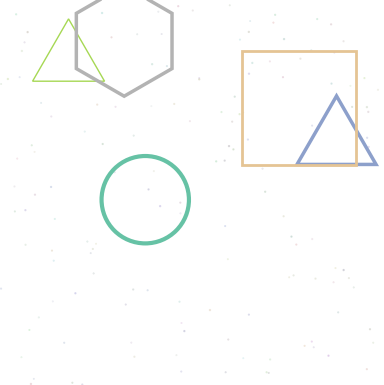[{"shape": "circle", "thickness": 3, "radius": 0.57, "center": [0.377, 0.481]}, {"shape": "triangle", "thickness": 2.5, "radius": 0.59, "center": [0.874, 0.632]}, {"shape": "triangle", "thickness": 1, "radius": 0.54, "center": [0.178, 0.843]}, {"shape": "square", "thickness": 2, "radius": 0.74, "center": [0.776, 0.72]}, {"shape": "hexagon", "thickness": 2.5, "radius": 0.72, "center": [0.323, 0.894]}]